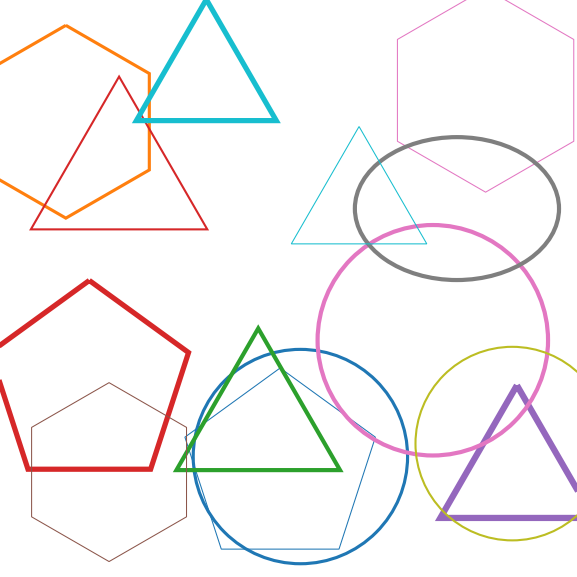[{"shape": "circle", "thickness": 1.5, "radius": 0.93, "center": [0.52, 0.209]}, {"shape": "pentagon", "thickness": 0.5, "radius": 0.87, "center": [0.485, 0.189]}, {"shape": "hexagon", "thickness": 1.5, "radius": 0.83, "center": [0.114, 0.788]}, {"shape": "triangle", "thickness": 2, "radius": 0.82, "center": [0.447, 0.267]}, {"shape": "pentagon", "thickness": 2.5, "radius": 0.9, "center": [0.155, 0.333]}, {"shape": "triangle", "thickness": 1, "radius": 0.88, "center": [0.206, 0.69]}, {"shape": "triangle", "thickness": 3, "radius": 0.77, "center": [0.895, 0.179]}, {"shape": "hexagon", "thickness": 0.5, "radius": 0.77, "center": [0.189, 0.182]}, {"shape": "circle", "thickness": 2, "radius": 1.0, "center": [0.749, 0.41]}, {"shape": "hexagon", "thickness": 0.5, "radius": 0.88, "center": [0.841, 0.843]}, {"shape": "oval", "thickness": 2, "radius": 0.88, "center": [0.791, 0.638]}, {"shape": "circle", "thickness": 1, "radius": 0.84, "center": [0.887, 0.231]}, {"shape": "triangle", "thickness": 2.5, "radius": 0.7, "center": [0.357, 0.86]}, {"shape": "triangle", "thickness": 0.5, "radius": 0.68, "center": [0.622, 0.645]}]